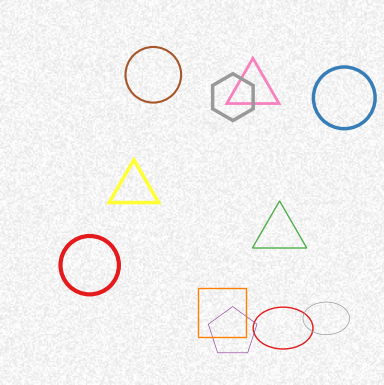[{"shape": "oval", "thickness": 1, "radius": 0.39, "center": [0.735, 0.148]}, {"shape": "circle", "thickness": 3, "radius": 0.38, "center": [0.233, 0.311]}, {"shape": "circle", "thickness": 2.5, "radius": 0.4, "center": [0.894, 0.746]}, {"shape": "triangle", "thickness": 1, "radius": 0.41, "center": [0.726, 0.397]}, {"shape": "pentagon", "thickness": 0.5, "radius": 0.33, "center": [0.604, 0.137]}, {"shape": "square", "thickness": 1, "radius": 0.31, "center": [0.576, 0.188]}, {"shape": "triangle", "thickness": 2.5, "radius": 0.37, "center": [0.348, 0.511]}, {"shape": "circle", "thickness": 1.5, "radius": 0.36, "center": [0.398, 0.806]}, {"shape": "triangle", "thickness": 2, "radius": 0.39, "center": [0.657, 0.77]}, {"shape": "hexagon", "thickness": 2.5, "radius": 0.3, "center": [0.605, 0.748]}, {"shape": "oval", "thickness": 0.5, "radius": 0.3, "center": [0.847, 0.173]}]